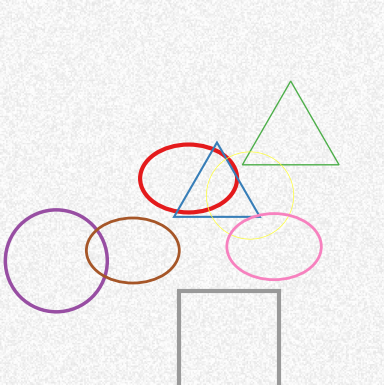[{"shape": "oval", "thickness": 3, "radius": 0.63, "center": [0.49, 0.536]}, {"shape": "triangle", "thickness": 1.5, "radius": 0.64, "center": [0.564, 0.501]}, {"shape": "triangle", "thickness": 1, "radius": 0.72, "center": [0.755, 0.644]}, {"shape": "circle", "thickness": 2.5, "radius": 0.66, "center": [0.146, 0.322]}, {"shape": "circle", "thickness": 0.5, "radius": 0.57, "center": [0.65, 0.492]}, {"shape": "oval", "thickness": 2, "radius": 0.6, "center": [0.345, 0.349]}, {"shape": "oval", "thickness": 2, "radius": 0.61, "center": [0.712, 0.359]}, {"shape": "square", "thickness": 3, "radius": 0.65, "center": [0.594, 0.113]}]